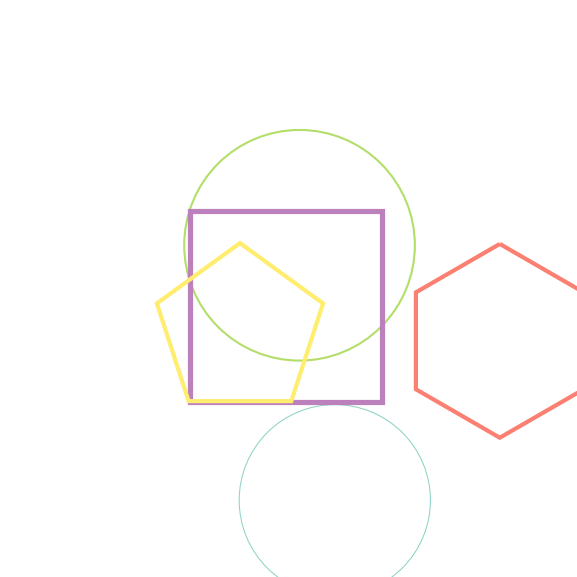[{"shape": "circle", "thickness": 0.5, "radius": 0.83, "center": [0.58, 0.133]}, {"shape": "hexagon", "thickness": 2, "radius": 0.84, "center": [0.865, 0.409]}, {"shape": "circle", "thickness": 1, "radius": 1.0, "center": [0.519, 0.574]}, {"shape": "square", "thickness": 2.5, "radius": 0.83, "center": [0.495, 0.468]}, {"shape": "pentagon", "thickness": 2, "radius": 0.76, "center": [0.416, 0.427]}]